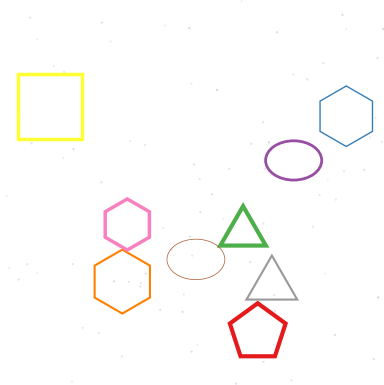[{"shape": "pentagon", "thickness": 3, "radius": 0.38, "center": [0.669, 0.136]}, {"shape": "hexagon", "thickness": 1, "radius": 0.39, "center": [0.899, 0.698]}, {"shape": "triangle", "thickness": 3, "radius": 0.34, "center": [0.631, 0.396]}, {"shape": "oval", "thickness": 2, "radius": 0.36, "center": [0.763, 0.583]}, {"shape": "hexagon", "thickness": 1.5, "radius": 0.41, "center": [0.318, 0.269]}, {"shape": "square", "thickness": 2.5, "radius": 0.42, "center": [0.13, 0.723]}, {"shape": "oval", "thickness": 0.5, "radius": 0.38, "center": [0.509, 0.326]}, {"shape": "hexagon", "thickness": 2.5, "radius": 0.33, "center": [0.331, 0.417]}, {"shape": "triangle", "thickness": 1.5, "radius": 0.38, "center": [0.706, 0.26]}]